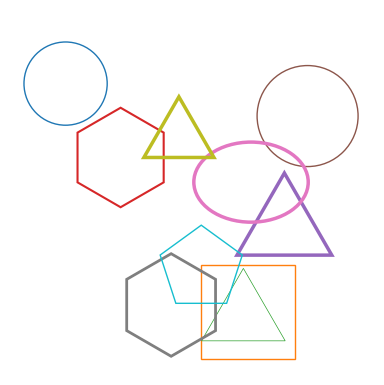[{"shape": "circle", "thickness": 1, "radius": 0.54, "center": [0.17, 0.783]}, {"shape": "square", "thickness": 1, "radius": 0.61, "center": [0.645, 0.188]}, {"shape": "triangle", "thickness": 0.5, "radius": 0.63, "center": [0.632, 0.177]}, {"shape": "hexagon", "thickness": 1.5, "radius": 0.65, "center": [0.313, 0.591]}, {"shape": "triangle", "thickness": 2.5, "radius": 0.71, "center": [0.739, 0.408]}, {"shape": "circle", "thickness": 1, "radius": 0.66, "center": [0.799, 0.699]}, {"shape": "oval", "thickness": 2.5, "radius": 0.74, "center": [0.652, 0.527]}, {"shape": "hexagon", "thickness": 2, "radius": 0.67, "center": [0.444, 0.208]}, {"shape": "triangle", "thickness": 2.5, "radius": 0.53, "center": [0.465, 0.644]}, {"shape": "pentagon", "thickness": 1, "radius": 0.56, "center": [0.523, 0.303]}]